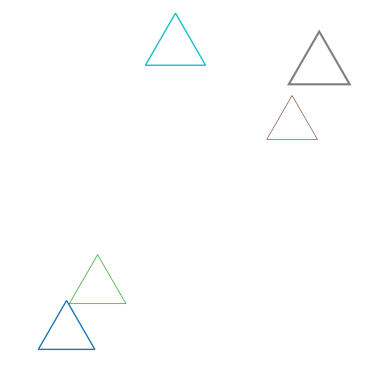[{"shape": "triangle", "thickness": 1, "radius": 0.42, "center": [0.173, 0.135]}, {"shape": "triangle", "thickness": 0.5, "radius": 0.42, "center": [0.254, 0.254]}, {"shape": "triangle", "thickness": 0.5, "radius": 0.38, "center": [0.759, 0.676]}, {"shape": "triangle", "thickness": 1.5, "radius": 0.46, "center": [0.829, 0.827]}, {"shape": "triangle", "thickness": 1, "radius": 0.45, "center": [0.456, 0.876]}]